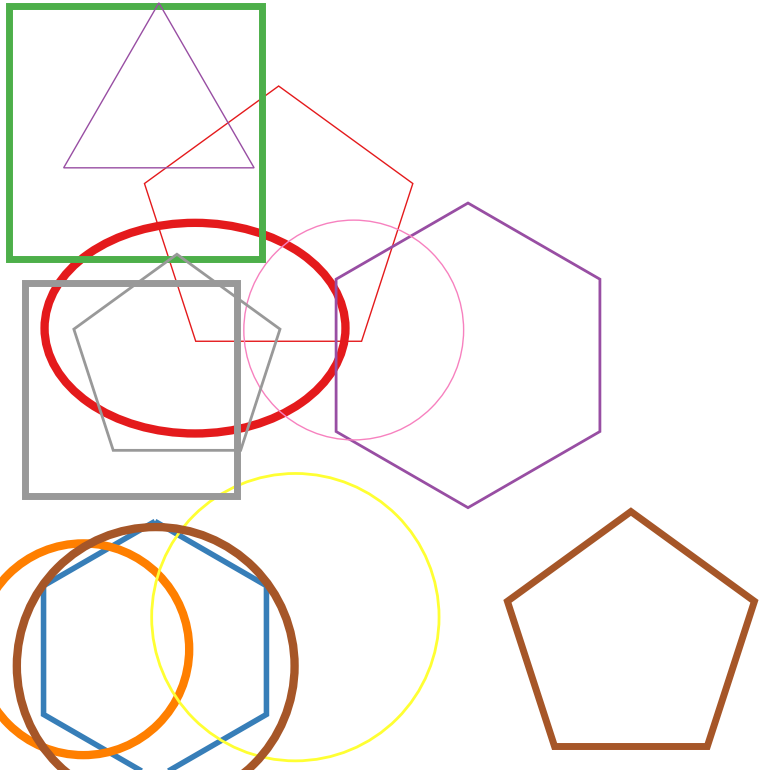[{"shape": "oval", "thickness": 3, "radius": 0.98, "center": [0.253, 0.574]}, {"shape": "pentagon", "thickness": 0.5, "radius": 0.92, "center": [0.362, 0.705]}, {"shape": "hexagon", "thickness": 2, "radius": 0.84, "center": [0.201, 0.156]}, {"shape": "square", "thickness": 2.5, "radius": 0.82, "center": [0.176, 0.828]}, {"shape": "triangle", "thickness": 0.5, "radius": 0.71, "center": [0.206, 0.853]}, {"shape": "hexagon", "thickness": 1, "radius": 0.99, "center": [0.608, 0.538]}, {"shape": "circle", "thickness": 3, "radius": 0.69, "center": [0.108, 0.157]}, {"shape": "circle", "thickness": 1, "radius": 0.93, "center": [0.384, 0.198]}, {"shape": "circle", "thickness": 3, "radius": 0.9, "center": [0.202, 0.135]}, {"shape": "pentagon", "thickness": 2.5, "radius": 0.84, "center": [0.819, 0.167]}, {"shape": "circle", "thickness": 0.5, "radius": 0.71, "center": [0.459, 0.571]}, {"shape": "pentagon", "thickness": 1, "radius": 0.7, "center": [0.23, 0.529]}, {"shape": "square", "thickness": 2.5, "radius": 0.69, "center": [0.17, 0.494]}]